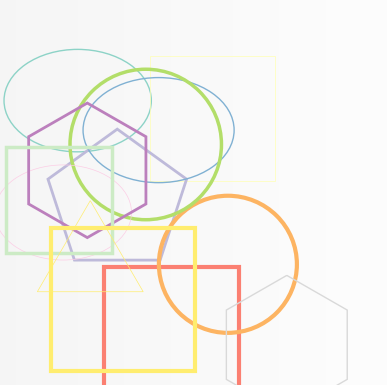[{"shape": "oval", "thickness": 1, "radius": 0.95, "center": [0.2, 0.739]}, {"shape": "square", "thickness": 0.5, "radius": 0.81, "center": [0.548, 0.692]}, {"shape": "pentagon", "thickness": 2, "radius": 0.94, "center": [0.303, 0.477]}, {"shape": "square", "thickness": 3, "radius": 0.87, "center": [0.443, 0.131]}, {"shape": "oval", "thickness": 1, "radius": 0.97, "center": [0.409, 0.662]}, {"shape": "circle", "thickness": 3, "radius": 0.89, "center": [0.588, 0.314]}, {"shape": "circle", "thickness": 2.5, "radius": 0.98, "center": [0.376, 0.625]}, {"shape": "oval", "thickness": 0.5, "radius": 0.88, "center": [0.163, 0.448]}, {"shape": "hexagon", "thickness": 1, "radius": 0.9, "center": [0.74, 0.105]}, {"shape": "hexagon", "thickness": 2, "radius": 0.87, "center": [0.225, 0.558]}, {"shape": "square", "thickness": 2.5, "radius": 0.69, "center": [0.152, 0.479]}, {"shape": "square", "thickness": 3, "radius": 0.93, "center": [0.317, 0.222]}, {"shape": "triangle", "thickness": 0.5, "radius": 0.79, "center": [0.233, 0.321]}]